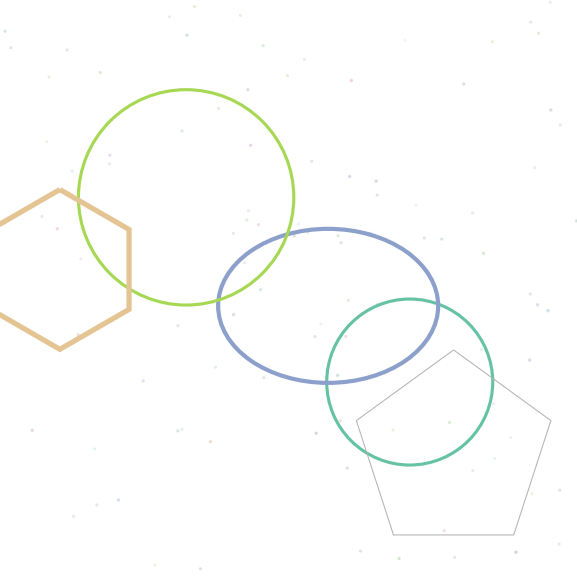[{"shape": "circle", "thickness": 1.5, "radius": 0.72, "center": [0.709, 0.338]}, {"shape": "oval", "thickness": 2, "radius": 0.95, "center": [0.568, 0.47]}, {"shape": "circle", "thickness": 1.5, "radius": 0.93, "center": [0.322, 0.657]}, {"shape": "hexagon", "thickness": 2.5, "radius": 0.69, "center": [0.104, 0.533]}, {"shape": "pentagon", "thickness": 0.5, "radius": 0.89, "center": [0.785, 0.216]}]